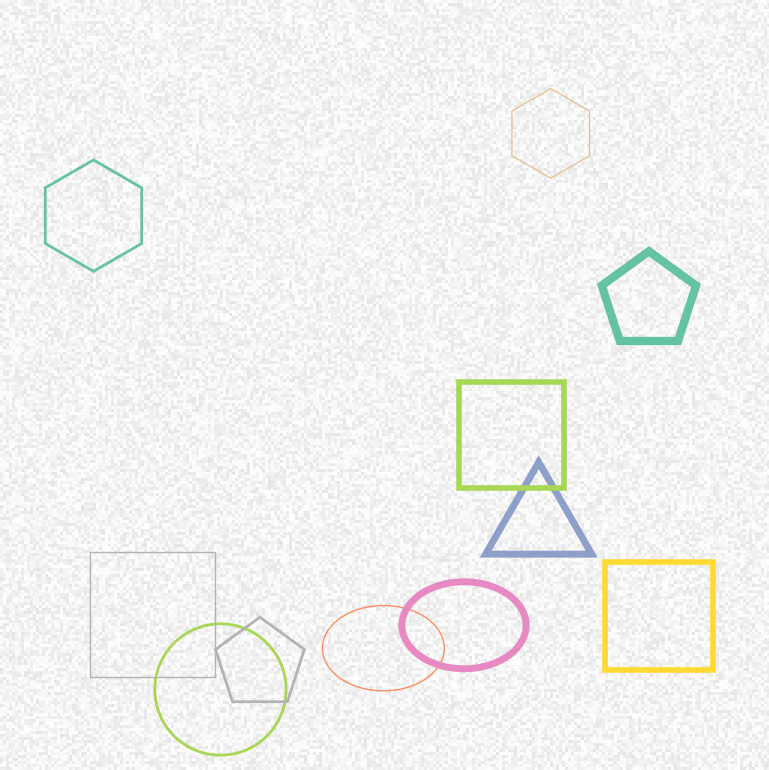[{"shape": "pentagon", "thickness": 3, "radius": 0.32, "center": [0.843, 0.609]}, {"shape": "hexagon", "thickness": 1, "radius": 0.36, "center": [0.121, 0.72]}, {"shape": "oval", "thickness": 0.5, "radius": 0.4, "center": [0.498, 0.158]}, {"shape": "triangle", "thickness": 2.5, "radius": 0.4, "center": [0.7, 0.32]}, {"shape": "oval", "thickness": 2.5, "radius": 0.4, "center": [0.603, 0.188]}, {"shape": "circle", "thickness": 1, "radius": 0.43, "center": [0.286, 0.105]}, {"shape": "square", "thickness": 2, "radius": 0.34, "center": [0.664, 0.435]}, {"shape": "square", "thickness": 2, "radius": 0.35, "center": [0.855, 0.2]}, {"shape": "hexagon", "thickness": 0.5, "radius": 0.29, "center": [0.715, 0.827]}, {"shape": "square", "thickness": 0.5, "radius": 0.41, "center": [0.198, 0.202]}, {"shape": "pentagon", "thickness": 1, "radius": 0.3, "center": [0.338, 0.138]}]